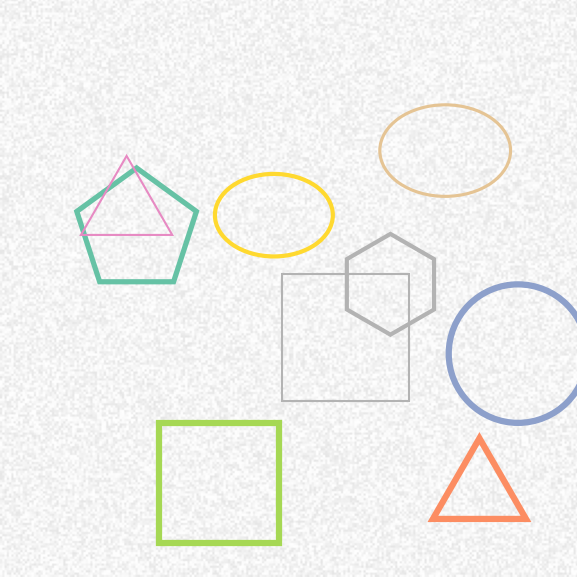[{"shape": "pentagon", "thickness": 2.5, "radius": 0.54, "center": [0.237, 0.599]}, {"shape": "triangle", "thickness": 3, "radius": 0.47, "center": [0.83, 0.147]}, {"shape": "circle", "thickness": 3, "radius": 0.6, "center": [0.897, 0.387]}, {"shape": "triangle", "thickness": 1, "radius": 0.46, "center": [0.219, 0.638]}, {"shape": "square", "thickness": 3, "radius": 0.52, "center": [0.379, 0.163]}, {"shape": "oval", "thickness": 2, "radius": 0.51, "center": [0.474, 0.627]}, {"shape": "oval", "thickness": 1.5, "radius": 0.57, "center": [0.771, 0.738]}, {"shape": "hexagon", "thickness": 2, "radius": 0.44, "center": [0.676, 0.507]}, {"shape": "square", "thickness": 1, "radius": 0.55, "center": [0.599, 0.414]}]